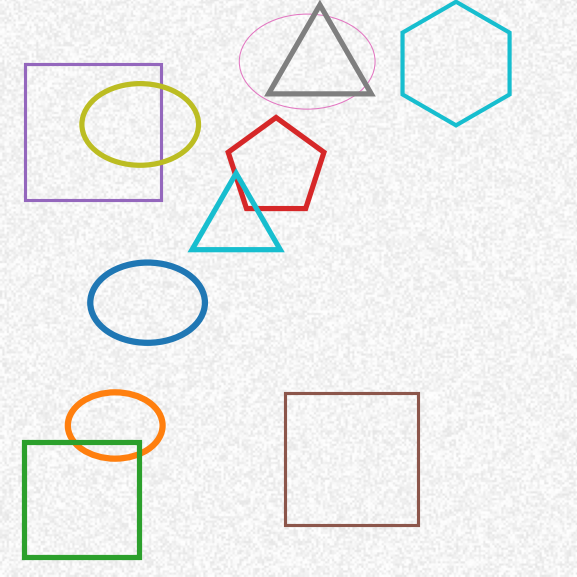[{"shape": "oval", "thickness": 3, "radius": 0.5, "center": [0.256, 0.475]}, {"shape": "oval", "thickness": 3, "radius": 0.41, "center": [0.2, 0.262]}, {"shape": "square", "thickness": 2.5, "radius": 0.5, "center": [0.142, 0.134]}, {"shape": "pentagon", "thickness": 2.5, "radius": 0.44, "center": [0.478, 0.709]}, {"shape": "square", "thickness": 1.5, "radius": 0.59, "center": [0.162, 0.771]}, {"shape": "square", "thickness": 1.5, "radius": 0.58, "center": [0.609, 0.204]}, {"shape": "oval", "thickness": 0.5, "radius": 0.59, "center": [0.532, 0.892]}, {"shape": "triangle", "thickness": 2.5, "radius": 0.51, "center": [0.554, 0.888]}, {"shape": "oval", "thickness": 2.5, "radius": 0.5, "center": [0.243, 0.784]}, {"shape": "triangle", "thickness": 2.5, "radius": 0.44, "center": [0.409, 0.611]}, {"shape": "hexagon", "thickness": 2, "radius": 0.54, "center": [0.79, 0.889]}]